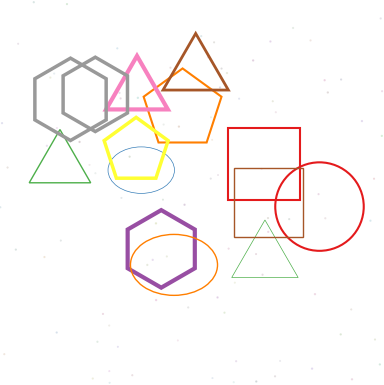[{"shape": "circle", "thickness": 1.5, "radius": 0.57, "center": [0.83, 0.463]}, {"shape": "square", "thickness": 1.5, "radius": 0.47, "center": [0.686, 0.573]}, {"shape": "oval", "thickness": 0.5, "radius": 0.43, "center": [0.367, 0.558]}, {"shape": "triangle", "thickness": 0.5, "radius": 0.5, "center": [0.688, 0.329]}, {"shape": "triangle", "thickness": 1, "radius": 0.46, "center": [0.156, 0.571]}, {"shape": "hexagon", "thickness": 3, "radius": 0.5, "center": [0.419, 0.354]}, {"shape": "oval", "thickness": 1, "radius": 0.57, "center": [0.452, 0.312]}, {"shape": "pentagon", "thickness": 1.5, "radius": 0.53, "center": [0.474, 0.716]}, {"shape": "pentagon", "thickness": 2.5, "radius": 0.44, "center": [0.354, 0.608]}, {"shape": "triangle", "thickness": 2, "radius": 0.49, "center": [0.508, 0.815]}, {"shape": "square", "thickness": 1, "radius": 0.45, "center": [0.698, 0.473]}, {"shape": "triangle", "thickness": 3, "radius": 0.46, "center": [0.356, 0.762]}, {"shape": "hexagon", "thickness": 2.5, "radius": 0.53, "center": [0.183, 0.742]}, {"shape": "hexagon", "thickness": 2.5, "radius": 0.48, "center": [0.248, 0.755]}]